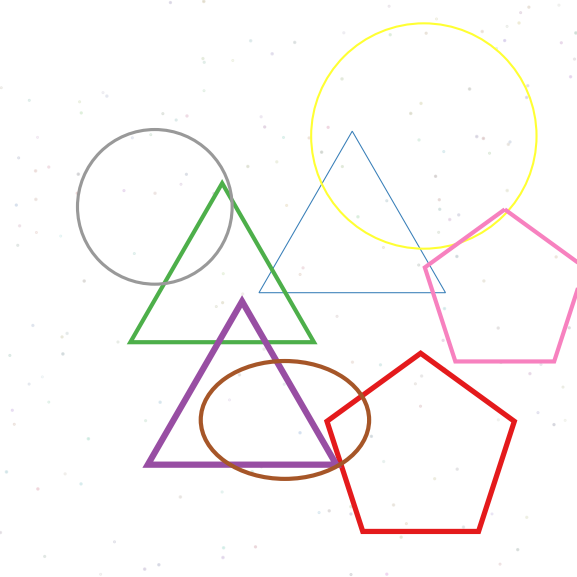[{"shape": "pentagon", "thickness": 2.5, "radius": 0.85, "center": [0.728, 0.217]}, {"shape": "triangle", "thickness": 0.5, "radius": 0.93, "center": [0.61, 0.586]}, {"shape": "triangle", "thickness": 2, "radius": 0.92, "center": [0.385, 0.498]}, {"shape": "triangle", "thickness": 3, "radius": 0.94, "center": [0.419, 0.289]}, {"shape": "circle", "thickness": 1, "radius": 0.98, "center": [0.734, 0.764]}, {"shape": "oval", "thickness": 2, "radius": 0.73, "center": [0.493, 0.272]}, {"shape": "pentagon", "thickness": 2, "radius": 0.73, "center": [0.874, 0.491]}, {"shape": "circle", "thickness": 1.5, "radius": 0.67, "center": [0.268, 0.641]}]